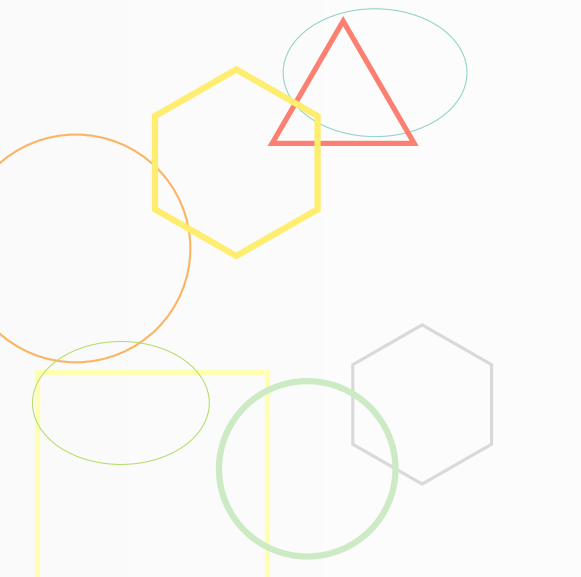[{"shape": "oval", "thickness": 0.5, "radius": 0.79, "center": [0.645, 0.873]}, {"shape": "square", "thickness": 2.5, "radius": 0.99, "center": [0.262, 0.159]}, {"shape": "triangle", "thickness": 2.5, "radius": 0.71, "center": [0.59, 0.821]}, {"shape": "circle", "thickness": 1, "radius": 0.99, "center": [0.13, 0.569]}, {"shape": "oval", "thickness": 0.5, "radius": 0.76, "center": [0.208, 0.301]}, {"shape": "hexagon", "thickness": 1.5, "radius": 0.69, "center": [0.726, 0.299]}, {"shape": "circle", "thickness": 3, "radius": 0.76, "center": [0.529, 0.187]}, {"shape": "hexagon", "thickness": 3, "radius": 0.81, "center": [0.407, 0.717]}]